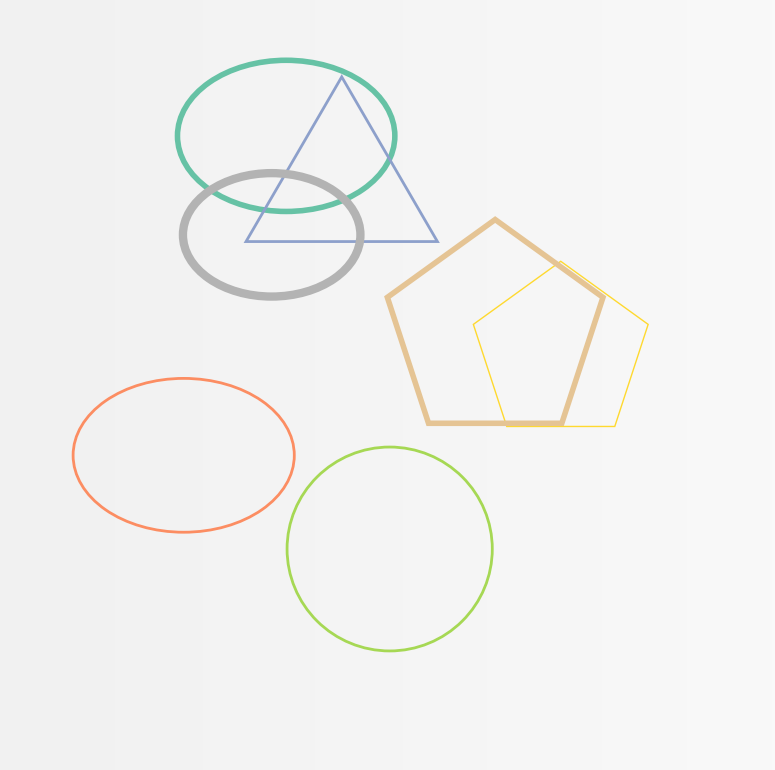[{"shape": "oval", "thickness": 2, "radius": 0.7, "center": [0.369, 0.824]}, {"shape": "oval", "thickness": 1, "radius": 0.71, "center": [0.237, 0.409]}, {"shape": "triangle", "thickness": 1, "radius": 0.71, "center": [0.441, 0.758]}, {"shape": "circle", "thickness": 1, "radius": 0.66, "center": [0.503, 0.287]}, {"shape": "pentagon", "thickness": 0.5, "radius": 0.59, "center": [0.724, 0.542]}, {"shape": "pentagon", "thickness": 2, "radius": 0.73, "center": [0.639, 0.569]}, {"shape": "oval", "thickness": 3, "radius": 0.57, "center": [0.351, 0.695]}]